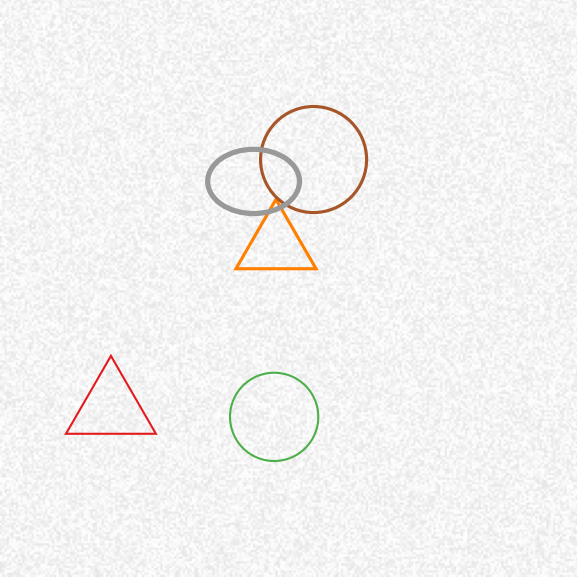[{"shape": "triangle", "thickness": 1, "radius": 0.45, "center": [0.192, 0.293]}, {"shape": "circle", "thickness": 1, "radius": 0.38, "center": [0.475, 0.277]}, {"shape": "triangle", "thickness": 1.5, "radius": 0.4, "center": [0.478, 0.574]}, {"shape": "circle", "thickness": 1.5, "radius": 0.46, "center": [0.543, 0.723]}, {"shape": "oval", "thickness": 2.5, "radius": 0.4, "center": [0.439, 0.685]}]